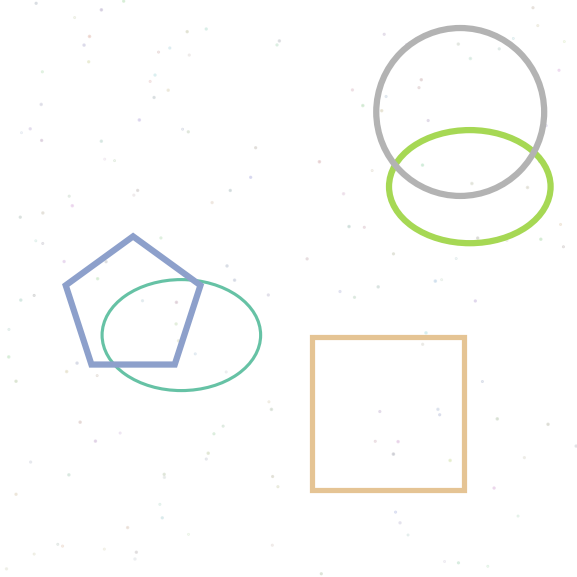[{"shape": "oval", "thickness": 1.5, "radius": 0.69, "center": [0.314, 0.419]}, {"shape": "pentagon", "thickness": 3, "radius": 0.61, "center": [0.23, 0.467]}, {"shape": "oval", "thickness": 3, "radius": 0.7, "center": [0.814, 0.676]}, {"shape": "square", "thickness": 2.5, "radius": 0.66, "center": [0.672, 0.283]}, {"shape": "circle", "thickness": 3, "radius": 0.73, "center": [0.797, 0.805]}]